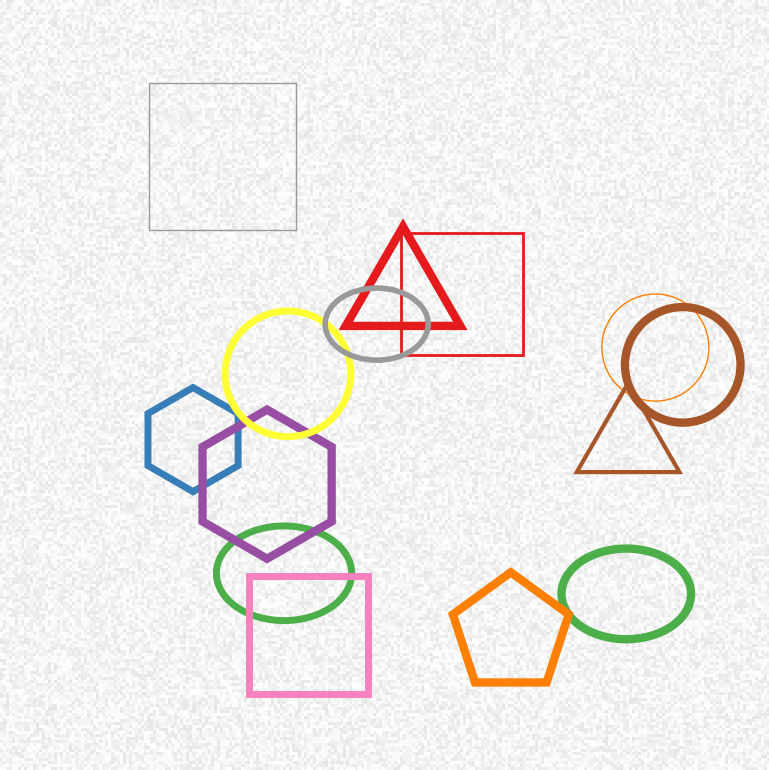[{"shape": "triangle", "thickness": 3, "radius": 0.43, "center": [0.523, 0.62]}, {"shape": "square", "thickness": 1, "radius": 0.4, "center": [0.6, 0.618]}, {"shape": "hexagon", "thickness": 2.5, "radius": 0.34, "center": [0.251, 0.429]}, {"shape": "oval", "thickness": 3, "radius": 0.42, "center": [0.813, 0.229]}, {"shape": "oval", "thickness": 2.5, "radius": 0.44, "center": [0.369, 0.255]}, {"shape": "hexagon", "thickness": 3, "radius": 0.48, "center": [0.347, 0.371]}, {"shape": "circle", "thickness": 0.5, "radius": 0.35, "center": [0.851, 0.549]}, {"shape": "pentagon", "thickness": 3, "radius": 0.4, "center": [0.663, 0.178]}, {"shape": "circle", "thickness": 2.5, "radius": 0.41, "center": [0.374, 0.515]}, {"shape": "circle", "thickness": 3, "radius": 0.38, "center": [0.887, 0.526]}, {"shape": "triangle", "thickness": 1.5, "radius": 0.38, "center": [0.816, 0.425]}, {"shape": "square", "thickness": 2.5, "radius": 0.39, "center": [0.401, 0.175]}, {"shape": "oval", "thickness": 2, "radius": 0.33, "center": [0.489, 0.579]}, {"shape": "square", "thickness": 0.5, "radius": 0.48, "center": [0.289, 0.797]}]